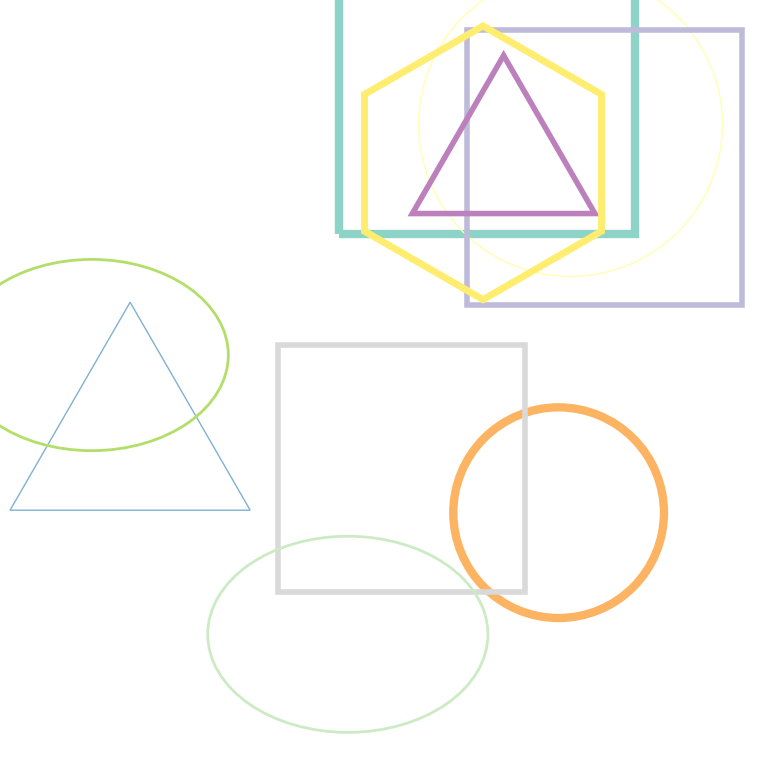[{"shape": "square", "thickness": 3, "radius": 0.96, "center": [0.632, 0.889]}, {"shape": "circle", "thickness": 0.5, "radius": 0.99, "center": [0.741, 0.838]}, {"shape": "square", "thickness": 2, "radius": 0.89, "center": [0.785, 0.782]}, {"shape": "triangle", "thickness": 0.5, "radius": 0.9, "center": [0.169, 0.427]}, {"shape": "circle", "thickness": 3, "radius": 0.68, "center": [0.725, 0.334]}, {"shape": "oval", "thickness": 1, "radius": 0.89, "center": [0.119, 0.539]}, {"shape": "square", "thickness": 2, "radius": 0.8, "center": [0.521, 0.392]}, {"shape": "triangle", "thickness": 2, "radius": 0.68, "center": [0.654, 0.791]}, {"shape": "oval", "thickness": 1, "radius": 0.91, "center": [0.452, 0.176]}, {"shape": "hexagon", "thickness": 2.5, "radius": 0.89, "center": [0.627, 0.789]}]